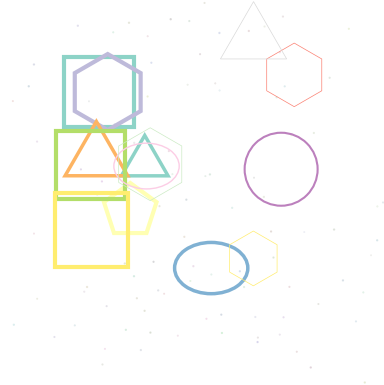[{"shape": "triangle", "thickness": 2.5, "radius": 0.35, "center": [0.376, 0.578]}, {"shape": "square", "thickness": 3, "radius": 0.45, "center": [0.257, 0.762]}, {"shape": "pentagon", "thickness": 3, "radius": 0.36, "center": [0.338, 0.453]}, {"shape": "hexagon", "thickness": 3, "radius": 0.49, "center": [0.28, 0.761]}, {"shape": "hexagon", "thickness": 0.5, "radius": 0.41, "center": [0.764, 0.806]}, {"shape": "oval", "thickness": 2.5, "radius": 0.48, "center": [0.549, 0.304]}, {"shape": "triangle", "thickness": 2.5, "radius": 0.47, "center": [0.25, 0.59]}, {"shape": "square", "thickness": 3, "radius": 0.44, "center": [0.235, 0.571]}, {"shape": "oval", "thickness": 1, "radius": 0.42, "center": [0.381, 0.569]}, {"shape": "triangle", "thickness": 0.5, "radius": 0.5, "center": [0.659, 0.897]}, {"shape": "circle", "thickness": 1.5, "radius": 0.47, "center": [0.73, 0.56]}, {"shape": "hexagon", "thickness": 0.5, "radius": 0.47, "center": [0.39, 0.573]}, {"shape": "square", "thickness": 3, "radius": 0.48, "center": [0.237, 0.403]}, {"shape": "hexagon", "thickness": 0.5, "radius": 0.36, "center": [0.658, 0.329]}]